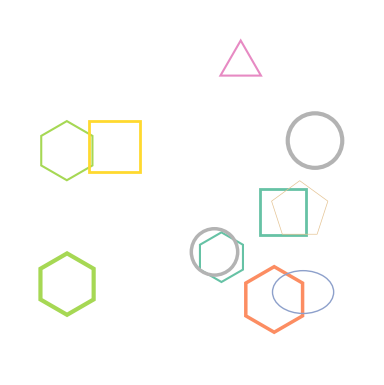[{"shape": "square", "thickness": 2, "radius": 0.3, "center": [0.735, 0.45]}, {"shape": "hexagon", "thickness": 1.5, "radius": 0.32, "center": [0.575, 0.332]}, {"shape": "hexagon", "thickness": 2.5, "radius": 0.43, "center": [0.712, 0.222]}, {"shape": "oval", "thickness": 1, "radius": 0.4, "center": [0.787, 0.241]}, {"shape": "triangle", "thickness": 1.5, "radius": 0.3, "center": [0.625, 0.834]}, {"shape": "hexagon", "thickness": 3, "radius": 0.4, "center": [0.174, 0.262]}, {"shape": "hexagon", "thickness": 1.5, "radius": 0.38, "center": [0.174, 0.609]}, {"shape": "square", "thickness": 2, "radius": 0.33, "center": [0.298, 0.62]}, {"shape": "pentagon", "thickness": 0.5, "radius": 0.38, "center": [0.779, 0.454]}, {"shape": "circle", "thickness": 3, "radius": 0.35, "center": [0.818, 0.635]}, {"shape": "circle", "thickness": 2.5, "radius": 0.3, "center": [0.557, 0.346]}]